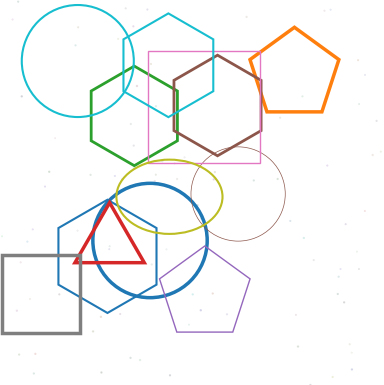[{"shape": "circle", "thickness": 2.5, "radius": 0.74, "center": [0.39, 0.375]}, {"shape": "hexagon", "thickness": 1.5, "radius": 0.74, "center": [0.279, 0.334]}, {"shape": "pentagon", "thickness": 2.5, "radius": 0.61, "center": [0.765, 0.808]}, {"shape": "hexagon", "thickness": 2, "radius": 0.65, "center": [0.349, 0.699]}, {"shape": "triangle", "thickness": 2.5, "radius": 0.52, "center": [0.285, 0.37]}, {"shape": "pentagon", "thickness": 1, "radius": 0.62, "center": [0.532, 0.237]}, {"shape": "hexagon", "thickness": 2, "radius": 0.65, "center": [0.565, 0.726]}, {"shape": "circle", "thickness": 0.5, "radius": 0.61, "center": [0.618, 0.496]}, {"shape": "square", "thickness": 1, "radius": 0.73, "center": [0.531, 0.723]}, {"shape": "square", "thickness": 2.5, "radius": 0.51, "center": [0.106, 0.235]}, {"shape": "oval", "thickness": 1.5, "radius": 0.69, "center": [0.44, 0.489]}, {"shape": "hexagon", "thickness": 1.5, "radius": 0.67, "center": [0.437, 0.83]}, {"shape": "circle", "thickness": 1.5, "radius": 0.73, "center": [0.202, 0.841]}]